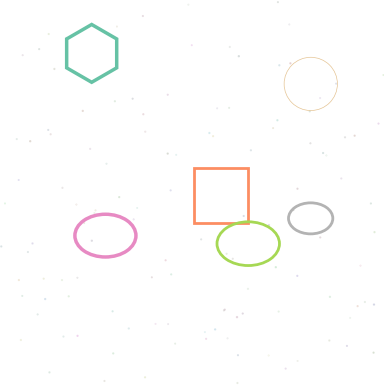[{"shape": "hexagon", "thickness": 2.5, "radius": 0.38, "center": [0.238, 0.861]}, {"shape": "square", "thickness": 2, "radius": 0.35, "center": [0.574, 0.492]}, {"shape": "oval", "thickness": 2.5, "radius": 0.4, "center": [0.274, 0.388]}, {"shape": "oval", "thickness": 2, "radius": 0.41, "center": [0.645, 0.367]}, {"shape": "circle", "thickness": 0.5, "radius": 0.35, "center": [0.807, 0.782]}, {"shape": "oval", "thickness": 2, "radius": 0.29, "center": [0.807, 0.433]}]